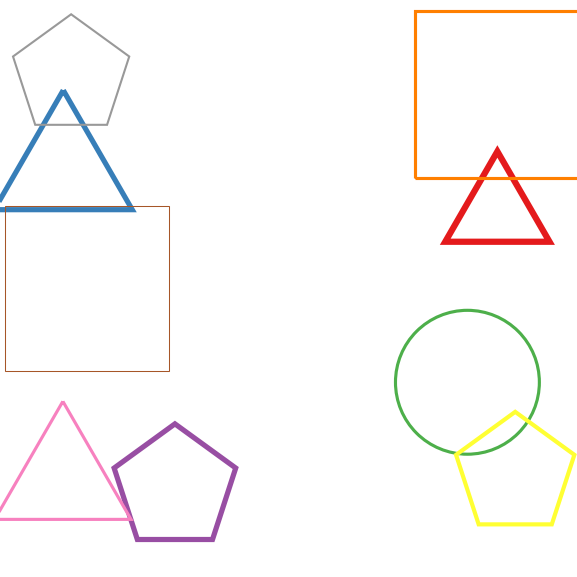[{"shape": "triangle", "thickness": 3, "radius": 0.52, "center": [0.861, 0.633]}, {"shape": "triangle", "thickness": 2.5, "radius": 0.69, "center": [0.11, 0.705]}, {"shape": "circle", "thickness": 1.5, "radius": 0.62, "center": [0.809, 0.337]}, {"shape": "pentagon", "thickness": 2.5, "radius": 0.55, "center": [0.303, 0.154]}, {"shape": "square", "thickness": 1.5, "radius": 0.72, "center": [0.863, 0.835]}, {"shape": "pentagon", "thickness": 2, "radius": 0.54, "center": [0.892, 0.178]}, {"shape": "square", "thickness": 0.5, "radius": 0.71, "center": [0.15, 0.499]}, {"shape": "triangle", "thickness": 1.5, "radius": 0.68, "center": [0.109, 0.168]}, {"shape": "pentagon", "thickness": 1, "radius": 0.53, "center": [0.123, 0.869]}]